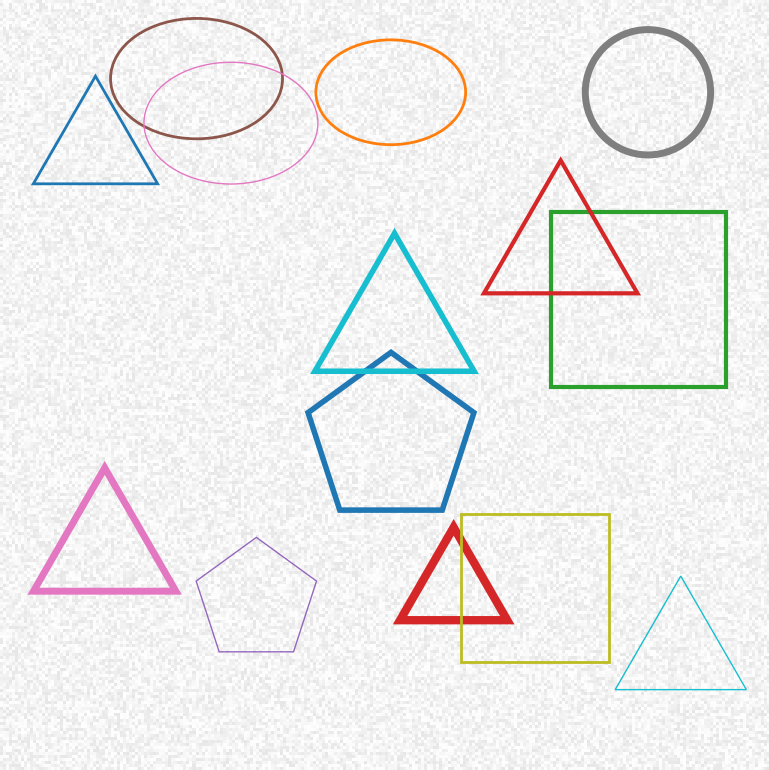[{"shape": "pentagon", "thickness": 2, "radius": 0.57, "center": [0.508, 0.429]}, {"shape": "triangle", "thickness": 1, "radius": 0.47, "center": [0.124, 0.808]}, {"shape": "oval", "thickness": 1, "radius": 0.49, "center": [0.507, 0.88]}, {"shape": "square", "thickness": 1.5, "radius": 0.57, "center": [0.829, 0.611]}, {"shape": "triangle", "thickness": 1.5, "radius": 0.58, "center": [0.728, 0.677]}, {"shape": "triangle", "thickness": 3, "radius": 0.4, "center": [0.589, 0.235]}, {"shape": "pentagon", "thickness": 0.5, "radius": 0.41, "center": [0.333, 0.22]}, {"shape": "oval", "thickness": 1, "radius": 0.56, "center": [0.255, 0.898]}, {"shape": "triangle", "thickness": 2.5, "radius": 0.53, "center": [0.136, 0.286]}, {"shape": "oval", "thickness": 0.5, "radius": 0.56, "center": [0.3, 0.84]}, {"shape": "circle", "thickness": 2.5, "radius": 0.41, "center": [0.841, 0.88]}, {"shape": "square", "thickness": 1, "radius": 0.48, "center": [0.695, 0.236]}, {"shape": "triangle", "thickness": 2, "radius": 0.6, "center": [0.512, 0.578]}, {"shape": "triangle", "thickness": 0.5, "radius": 0.49, "center": [0.884, 0.154]}]